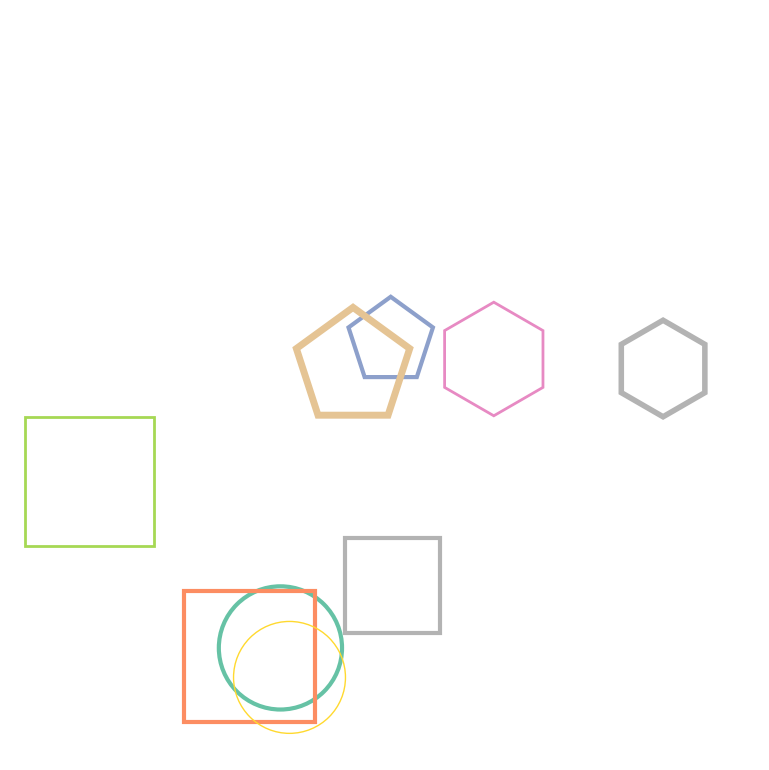[{"shape": "circle", "thickness": 1.5, "radius": 0.4, "center": [0.364, 0.159]}, {"shape": "square", "thickness": 1.5, "radius": 0.42, "center": [0.325, 0.147]}, {"shape": "pentagon", "thickness": 1.5, "radius": 0.29, "center": [0.507, 0.557]}, {"shape": "hexagon", "thickness": 1, "radius": 0.37, "center": [0.641, 0.534]}, {"shape": "square", "thickness": 1, "radius": 0.42, "center": [0.116, 0.375]}, {"shape": "circle", "thickness": 0.5, "radius": 0.36, "center": [0.376, 0.12]}, {"shape": "pentagon", "thickness": 2.5, "radius": 0.39, "center": [0.458, 0.523]}, {"shape": "hexagon", "thickness": 2, "radius": 0.31, "center": [0.861, 0.521]}, {"shape": "square", "thickness": 1.5, "radius": 0.31, "center": [0.51, 0.239]}]